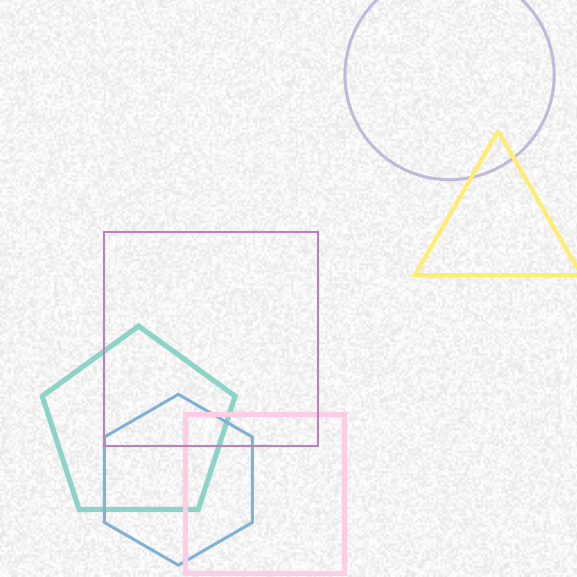[{"shape": "pentagon", "thickness": 2.5, "radius": 0.88, "center": [0.24, 0.259]}, {"shape": "circle", "thickness": 1.5, "radius": 0.91, "center": [0.778, 0.869]}, {"shape": "hexagon", "thickness": 1.5, "radius": 0.74, "center": [0.309, 0.168]}, {"shape": "square", "thickness": 2.5, "radius": 0.69, "center": [0.458, 0.145]}, {"shape": "square", "thickness": 1, "radius": 0.93, "center": [0.366, 0.412]}, {"shape": "triangle", "thickness": 2, "radius": 0.83, "center": [0.862, 0.606]}]